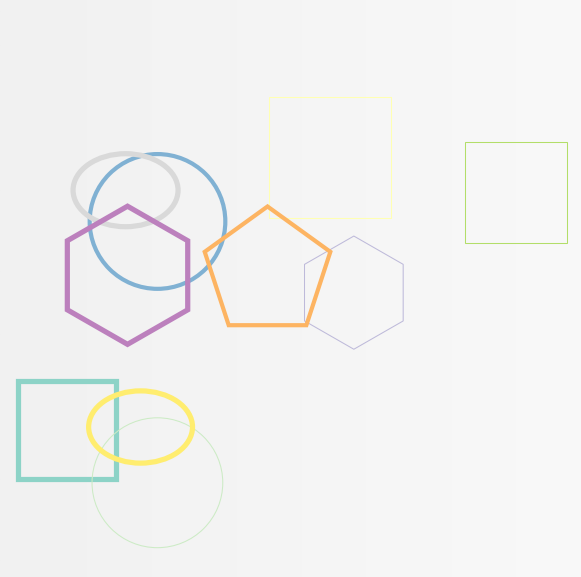[{"shape": "square", "thickness": 2.5, "radius": 0.42, "center": [0.115, 0.255]}, {"shape": "square", "thickness": 0.5, "radius": 0.53, "center": [0.567, 0.726]}, {"shape": "hexagon", "thickness": 0.5, "radius": 0.49, "center": [0.609, 0.492]}, {"shape": "circle", "thickness": 2, "radius": 0.58, "center": [0.271, 0.616]}, {"shape": "pentagon", "thickness": 2, "radius": 0.57, "center": [0.46, 0.528]}, {"shape": "square", "thickness": 0.5, "radius": 0.44, "center": [0.888, 0.666]}, {"shape": "oval", "thickness": 2.5, "radius": 0.45, "center": [0.216, 0.67]}, {"shape": "hexagon", "thickness": 2.5, "radius": 0.6, "center": [0.219, 0.522]}, {"shape": "circle", "thickness": 0.5, "radius": 0.56, "center": [0.271, 0.163]}, {"shape": "oval", "thickness": 2.5, "radius": 0.45, "center": [0.242, 0.26]}]